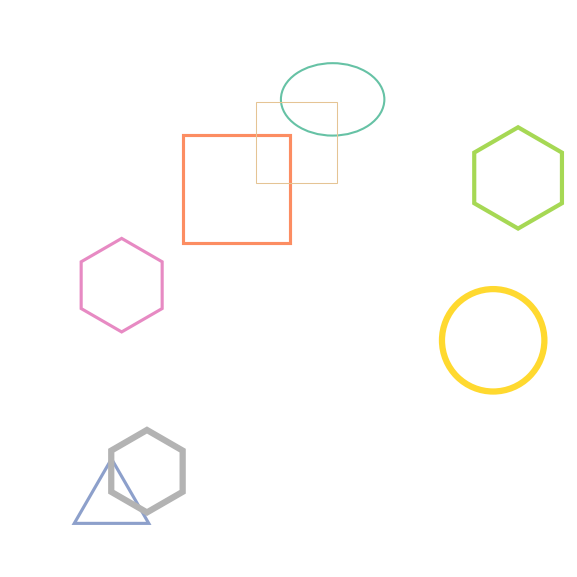[{"shape": "oval", "thickness": 1, "radius": 0.45, "center": [0.576, 0.827]}, {"shape": "square", "thickness": 1.5, "radius": 0.47, "center": [0.41, 0.672]}, {"shape": "triangle", "thickness": 1.5, "radius": 0.37, "center": [0.193, 0.13]}, {"shape": "hexagon", "thickness": 1.5, "radius": 0.4, "center": [0.211, 0.505]}, {"shape": "hexagon", "thickness": 2, "radius": 0.44, "center": [0.897, 0.691]}, {"shape": "circle", "thickness": 3, "radius": 0.44, "center": [0.854, 0.41]}, {"shape": "square", "thickness": 0.5, "radius": 0.35, "center": [0.514, 0.753]}, {"shape": "hexagon", "thickness": 3, "radius": 0.36, "center": [0.254, 0.183]}]